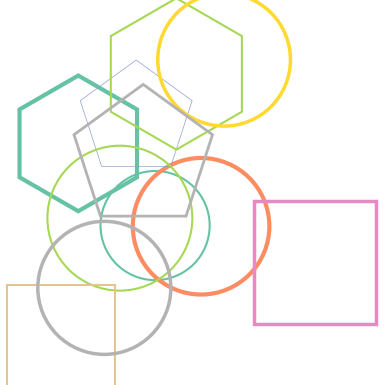[{"shape": "circle", "thickness": 1.5, "radius": 0.71, "center": [0.403, 0.414]}, {"shape": "hexagon", "thickness": 3, "radius": 0.88, "center": [0.203, 0.628]}, {"shape": "circle", "thickness": 3, "radius": 0.89, "center": [0.522, 0.412]}, {"shape": "pentagon", "thickness": 0.5, "radius": 0.76, "center": [0.354, 0.691]}, {"shape": "square", "thickness": 2.5, "radius": 0.8, "center": [0.819, 0.318]}, {"shape": "circle", "thickness": 1.5, "radius": 0.94, "center": [0.311, 0.433]}, {"shape": "hexagon", "thickness": 1.5, "radius": 0.98, "center": [0.458, 0.808]}, {"shape": "circle", "thickness": 2.5, "radius": 0.86, "center": [0.582, 0.845]}, {"shape": "square", "thickness": 1.5, "radius": 0.7, "center": [0.159, 0.118]}, {"shape": "circle", "thickness": 2.5, "radius": 0.86, "center": [0.271, 0.252]}, {"shape": "pentagon", "thickness": 2, "radius": 0.95, "center": [0.372, 0.592]}]